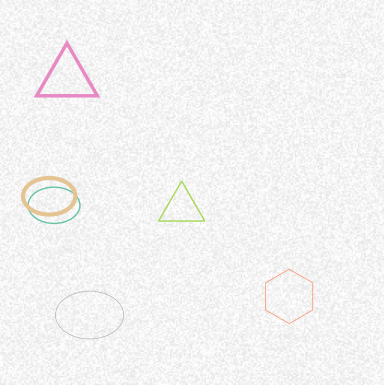[{"shape": "oval", "thickness": 1, "radius": 0.34, "center": [0.14, 0.467]}, {"shape": "hexagon", "thickness": 0.5, "radius": 0.35, "center": [0.751, 0.23]}, {"shape": "triangle", "thickness": 2.5, "radius": 0.46, "center": [0.174, 0.797]}, {"shape": "triangle", "thickness": 1, "radius": 0.35, "center": [0.472, 0.46]}, {"shape": "oval", "thickness": 3, "radius": 0.34, "center": [0.128, 0.49]}, {"shape": "oval", "thickness": 0.5, "radius": 0.44, "center": [0.233, 0.182]}]